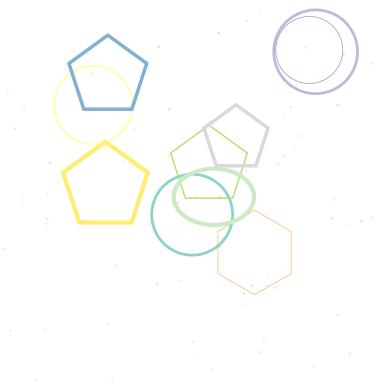[{"shape": "circle", "thickness": 2, "radius": 0.53, "center": [0.499, 0.442]}, {"shape": "circle", "thickness": 1.5, "radius": 0.51, "center": [0.243, 0.727]}, {"shape": "circle", "thickness": 2, "radius": 0.54, "center": [0.82, 0.866]}, {"shape": "pentagon", "thickness": 2.5, "radius": 0.53, "center": [0.28, 0.802]}, {"shape": "hexagon", "thickness": 0.5, "radius": 0.55, "center": [0.661, 0.344]}, {"shape": "pentagon", "thickness": 1, "radius": 0.52, "center": [0.543, 0.57]}, {"shape": "pentagon", "thickness": 2.5, "radius": 0.44, "center": [0.613, 0.64]}, {"shape": "circle", "thickness": 0.5, "radius": 0.44, "center": [0.803, 0.87]}, {"shape": "oval", "thickness": 3, "radius": 0.52, "center": [0.556, 0.489]}, {"shape": "pentagon", "thickness": 3, "radius": 0.58, "center": [0.274, 0.516]}]